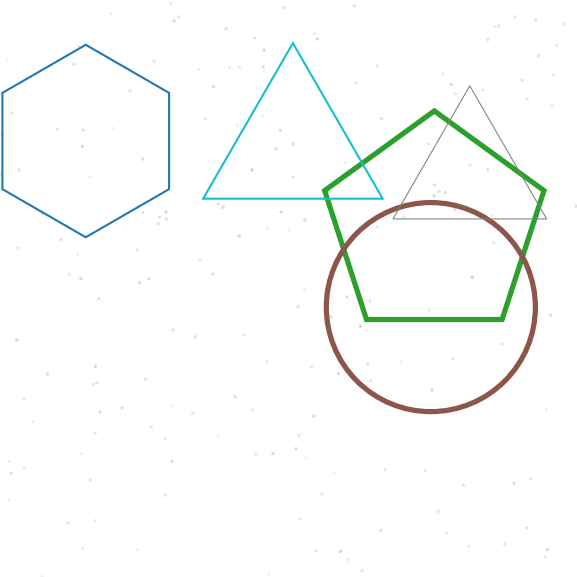[{"shape": "hexagon", "thickness": 1, "radius": 0.83, "center": [0.148, 0.755]}, {"shape": "pentagon", "thickness": 2.5, "radius": 1.0, "center": [0.752, 0.607]}, {"shape": "circle", "thickness": 2.5, "radius": 0.91, "center": [0.746, 0.467]}, {"shape": "triangle", "thickness": 0.5, "radius": 0.77, "center": [0.813, 0.697]}, {"shape": "triangle", "thickness": 1, "radius": 0.9, "center": [0.507, 0.745]}]